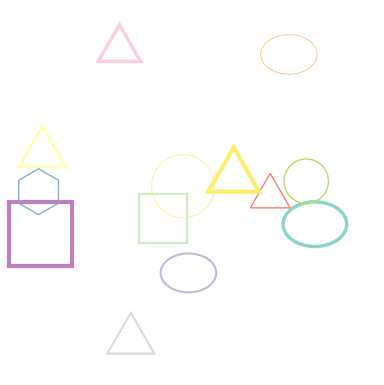[{"shape": "oval", "thickness": 2.5, "radius": 0.41, "center": [0.818, 0.418]}, {"shape": "triangle", "thickness": 2, "radius": 0.35, "center": [0.11, 0.602]}, {"shape": "oval", "thickness": 1.5, "radius": 0.36, "center": [0.489, 0.291]}, {"shape": "triangle", "thickness": 1, "radius": 0.3, "center": [0.702, 0.49]}, {"shape": "hexagon", "thickness": 1, "radius": 0.3, "center": [0.1, 0.502]}, {"shape": "oval", "thickness": 0.5, "radius": 0.37, "center": [0.751, 0.859]}, {"shape": "circle", "thickness": 1, "radius": 0.29, "center": [0.795, 0.529]}, {"shape": "triangle", "thickness": 2.5, "radius": 0.32, "center": [0.31, 0.872]}, {"shape": "triangle", "thickness": 1.5, "radius": 0.35, "center": [0.34, 0.117]}, {"shape": "square", "thickness": 3, "radius": 0.41, "center": [0.105, 0.392]}, {"shape": "square", "thickness": 1.5, "radius": 0.31, "center": [0.424, 0.432]}, {"shape": "triangle", "thickness": 3, "radius": 0.38, "center": [0.607, 0.54]}, {"shape": "circle", "thickness": 0.5, "radius": 0.41, "center": [0.476, 0.516]}]